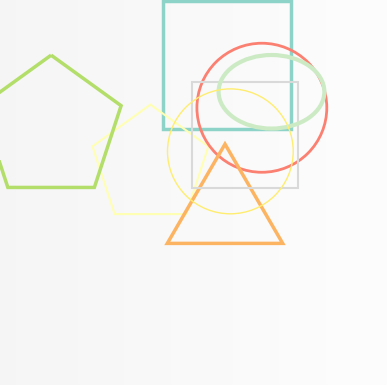[{"shape": "square", "thickness": 2.5, "radius": 0.83, "center": [0.586, 0.832]}, {"shape": "pentagon", "thickness": 1.5, "radius": 0.79, "center": [0.388, 0.571]}, {"shape": "circle", "thickness": 2, "radius": 0.84, "center": [0.676, 0.72]}, {"shape": "triangle", "thickness": 2.5, "radius": 0.86, "center": [0.581, 0.454]}, {"shape": "pentagon", "thickness": 2.5, "radius": 0.95, "center": [0.132, 0.667]}, {"shape": "square", "thickness": 1.5, "radius": 0.69, "center": [0.632, 0.649]}, {"shape": "oval", "thickness": 3, "radius": 0.68, "center": [0.701, 0.762]}, {"shape": "circle", "thickness": 1, "radius": 0.81, "center": [0.594, 0.607]}]